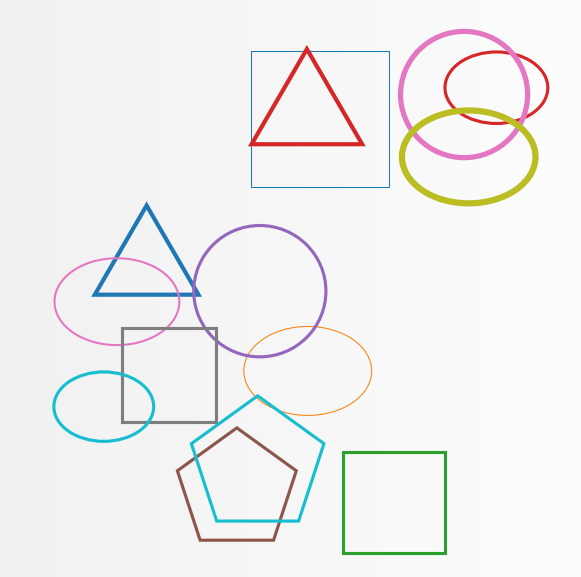[{"shape": "triangle", "thickness": 2, "radius": 0.51, "center": [0.252, 0.54]}, {"shape": "square", "thickness": 0.5, "radius": 0.59, "center": [0.551, 0.793]}, {"shape": "oval", "thickness": 0.5, "radius": 0.55, "center": [0.529, 0.357]}, {"shape": "square", "thickness": 1.5, "radius": 0.44, "center": [0.677, 0.129]}, {"shape": "oval", "thickness": 1.5, "radius": 0.44, "center": [0.854, 0.847]}, {"shape": "triangle", "thickness": 2, "radius": 0.55, "center": [0.528, 0.804]}, {"shape": "circle", "thickness": 1.5, "radius": 0.57, "center": [0.447, 0.495]}, {"shape": "pentagon", "thickness": 1.5, "radius": 0.54, "center": [0.407, 0.151]}, {"shape": "circle", "thickness": 2.5, "radius": 0.55, "center": [0.798, 0.835]}, {"shape": "oval", "thickness": 1, "radius": 0.54, "center": [0.201, 0.477]}, {"shape": "square", "thickness": 1.5, "radius": 0.41, "center": [0.291, 0.35]}, {"shape": "oval", "thickness": 3, "radius": 0.57, "center": [0.806, 0.727]}, {"shape": "oval", "thickness": 1.5, "radius": 0.43, "center": [0.179, 0.295]}, {"shape": "pentagon", "thickness": 1.5, "radius": 0.6, "center": [0.443, 0.194]}]